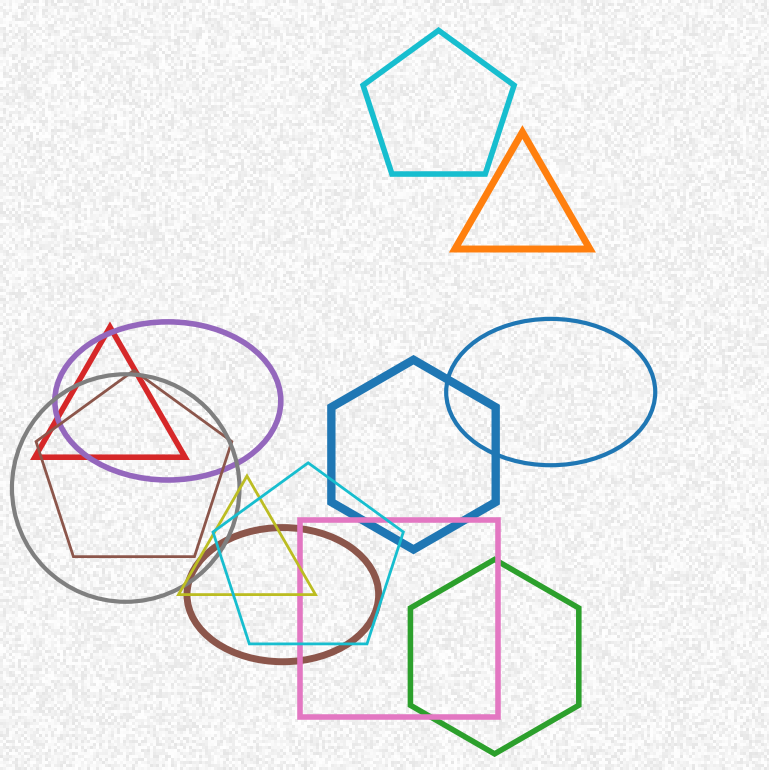[{"shape": "hexagon", "thickness": 3, "radius": 0.62, "center": [0.537, 0.41]}, {"shape": "oval", "thickness": 1.5, "radius": 0.68, "center": [0.715, 0.491]}, {"shape": "triangle", "thickness": 2.5, "radius": 0.51, "center": [0.678, 0.727]}, {"shape": "hexagon", "thickness": 2, "radius": 0.63, "center": [0.642, 0.147]}, {"shape": "triangle", "thickness": 2, "radius": 0.56, "center": [0.143, 0.463]}, {"shape": "oval", "thickness": 2, "radius": 0.73, "center": [0.218, 0.479]}, {"shape": "pentagon", "thickness": 1, "radius": 0.67, "center": [0.174, 0.385]}, {"shape": "oval", "thickness": 2.5, "radius": 0.62, "center": [0.367, 0.228]}, {"shape": "square", "thickness": 2, "radius": 0.64, "center": [0.518, 0.197]}, {"shape": "circle", "thickness": 1.5, "radius": 0.74, "center": [0.163, 0.366]}, {"shape": "triangle", "thickness": 1, "radius": 0.51, "center": [0.321, 0.279]}, {"shape": "pentagon", "thickness": 1, "radius": 0.65, "center": [0.4, 0.269]}, {"shape": "pentagon", "thickness": 2, "radius": 0.52, "center": [0.57, 0.857]}]